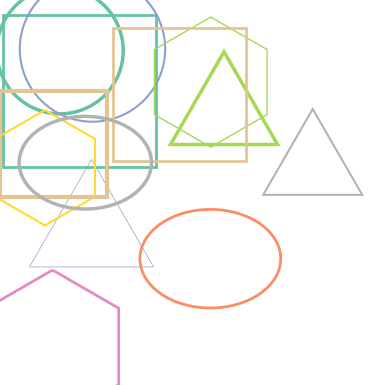[{"shape": "square", "thickness": 2, "radius": 0.99, "center": [0.207, 0.764]}, {"shape": "circle", "thickness": 2.5, "radius": 0.82, "center": [0.156, 0.868]}, {"shape": "oval", "thickness": 2, "radius": 0.91, "center": [0.546, 0.328]}, {"shape": "circle", "thickness": 1.5, "radius": 0.94, "center": [0.24, 0.873]}, {"shape": "triangle", "thickness": 0.5, "radius": 0.93, "center": [0.238, 0.4]}, {"shape": "hexagon", "thickness": 2, "radius": 0.99, "center": [0.136, 0.1]}, {"shape": "hexagon", "thickness": 1, "radius": 0.84, "center": [0.547, 0.787]}, {"shape": "triangle", "thickness": 2.5, "radius": 0.8, "center": [0.582, 0.705]}, {"shape": "hexagon", "thickness": 1.5, "radius": 0.75, "center": [0.117, 0.564]}, {"shape": "square", "thickness": 3, "radius": 0.69, "center": [0.139, 0.626]}, {"shape": "square", "thickness": 2, "radius": 0.87, "center": [0.465, 0.755]}, {"shape": "oval", "thickness": 2.5, "radius": 0.86, "center": [0.222, 0.577]}, {"shape": "triangle", "thickness": 1.5, "radius": 0.74, "center": [0.812, 0.568]}]